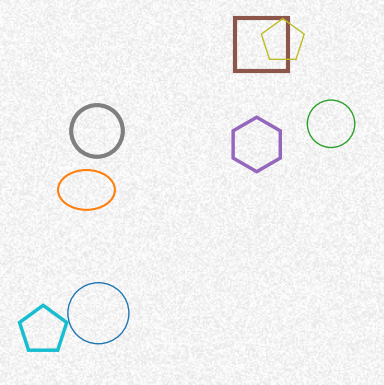[{"shape": "circle", "thickness": 1, "radius": 0.4, "center": [0.256, 0.186]}, {"shape": "oval", "thickness": 1.5, "radius": 0.37, "center": [0.225, 0.507]}, {"shape": "circle", "thickness": 1, "radius": 0.31, "center": [0.86, 0.678]}, {"shape": "hexagon", "thickness": 2.5, "radius": 0.35, "center": [0.667, 0.625]}, {"shape": "square", "thickness": 3, "radius": 0.34, "center": [0.678, 0.884]}, {"shape": "circle", "thickness": 3, "radius": 0.34, "center": [0.252, 0.66]}, {"shape": "pentagon", "thickness": 1, "radius": 0.29, "center": [0.735, 0.893]}, {"shape": "pentagon", "thickness": 2.5, "radius": 0.32, "center": [0.112, 0.142]}]